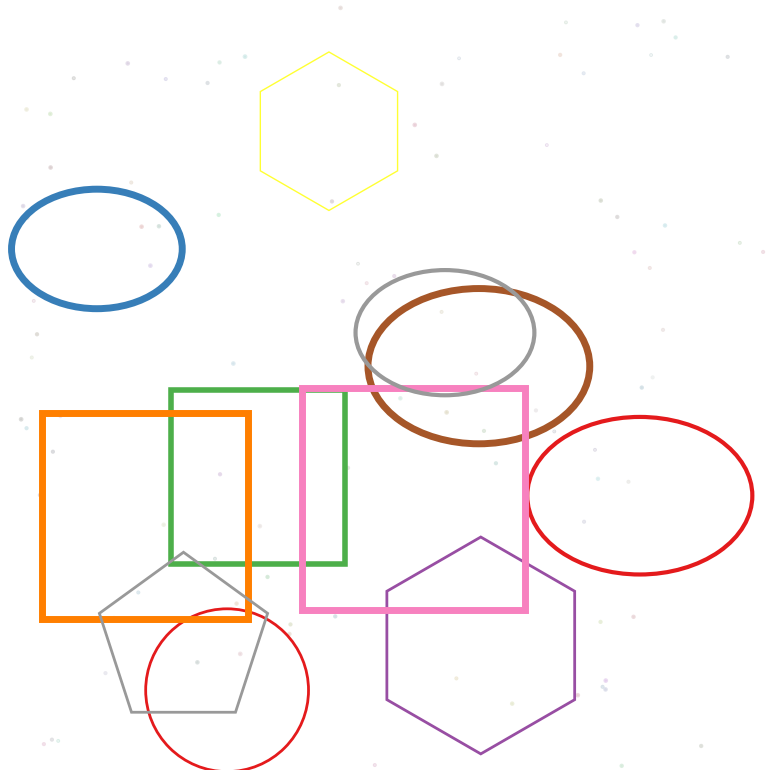[{"shape": "circle", "thickness": 1, "radius": 0.53, "center": [0.295, 0.104]}, {"shape": "oval", "thickness": 1.5, "radius": 0.73, "center": [0.831, 0.356]}, {"shape": "oval", "thickness": 2.5, "radius": 0.55, "center": [0.126, 0.677]}, {"shape": "square", "thickness": 2, "radius": 0.56, "center": [0.335, 0.38]}, {"shape": "hexagon", "thickness": 1, "radius": 0.7, "center": [0.624, 0.162]}, {"shape": "square", "thickness": 2.5, "radius": 0.67, "center": [0.188, 0.33]}, {"shape": "hexagon", "thickness": 0.5, "radius": 0.51, "center": [0.427, 0.83]}, {"shape": "oval", "thickness": 2.5, "radius": 0.72, "center": [0.622, 0.524]}, {"shape": "square", "thickness": 2.5, "radius": 0.72, "center": [0.537, 0.352]}, {"shape": "pentagon", "thickness": 1, "radius": 0.57, "center": [0.238, 0.168]}, {"shape": "oval", "thickness": 1.5, "radius": 0.58, "center": [0.578, 0.568]}]